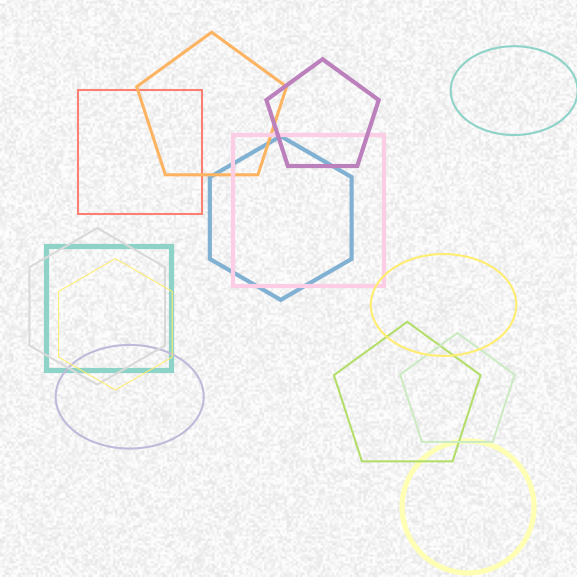[{"shape": "square", "thickness": 2.5, "radius": 0.54, "center": [0.188, 0.466]}, {"shape": "oval", "thickness": 1, "radius": 0.55, "center": [0.89, 0.842]}, {"shape": "circle", "thickness": 2.5, "radius": 0.57, "center": [0.81, 0.121]}, {"shape": "oval", "thickness": 1, "radius": 0.64, "center": [0.225, 0.312]}, {"shape": "square", "thickness": 1, "radius": 0.53, "center": [0.242, 0.736]}, {"shape": "hexagon", "thickness": 2, "radius": 0.71, "center": [0.486, 0.622]}, {"shape": "pentagon", "thickness": 1.5, "radius": 0.68, "center": [0.366, 0.807]}, {"shape": "pentagon", "thickness": 1, "radius": 0.67, "center": [0.705, 0.308]}, {"shape": "square", "thickness": 2, "radius": 0.65, "center": [0.534, 0.635]}, {"shape": "hexagon", "thickness": 1, "radius": 0.68, "center": [0.168, 0.469]}, {"shape": "pentagon", "thickness": 2, "radius": 0.51, "center": [0.559, 0.794]}, {"shape": "pentagon", "thickness": 1, "radius": 0.52, "center": [0.792, 0.318]}, {"shape": "hexagon", "thickness": 0.5, "radius": 0.57, "center": [0.2, 0.438]}, {"shape": "oval", "thickness": 1, "radius": 0.63, "center": [0.768, 0.471]}]